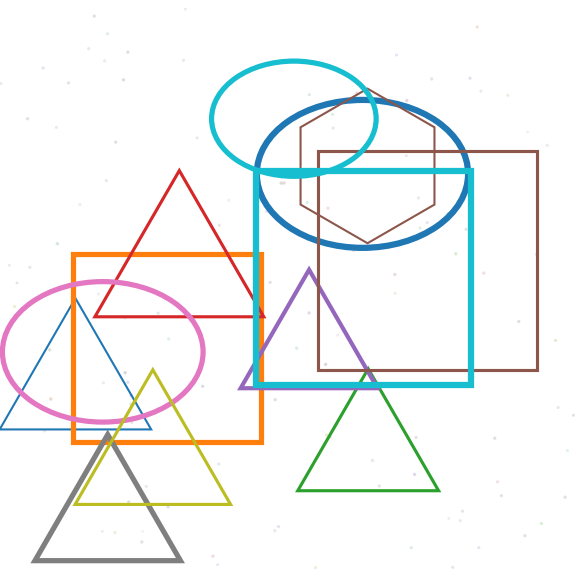[{"shape": "triangle", "thickness": 1, "radius": 0.76, "center": [0.131, 0.331]}, {"shape": "oval", "thickness": 3, "radius": 0.91, "center": [0.628, 0.698]}, {"shape": "square", "thickness": 2.5, "radius": 0.82, "center": [0.29, 0.397]}, {"shape": "triangle", "thickness": 1.5, "radius": 0.7, "center": [0.638, 0.22]}, {"shape": "triangle", "thickness": 1.5, "radius": 0.84, "center": [0.31, 0.535]}, {"shape": "triangle", "thickness": 2, "radius": 0.68, "center": [0.535, 0.395]}, {"shape": "square", "thickness": 1.5, "radius": 0.95, "center": [0.74, 0.548]}, {"shape": "hexagon", "thickness": 1, "radius": 0.67, "center": [0.636, 0.712]}, {"shape": "oval", "thickness": 2.5, "radius": 0.87, "center": [0.178, 0.39]}, {"shape": "triangle", "thickness": 2.5, "radius": 0.73, "center": [0.186, 0.101]}, {"shape": "triangle", "thickness": 1.5, "radius": 0.78, "center": [0.265, 0.203]}, {"shape": "oval", "thickness": 2.5, "radius": 0.71, "center": [0.509, 0.794]}, {"shape": "square", "thickness": 3, "radius": 0.93, "center": [0.629, 0.517]}]